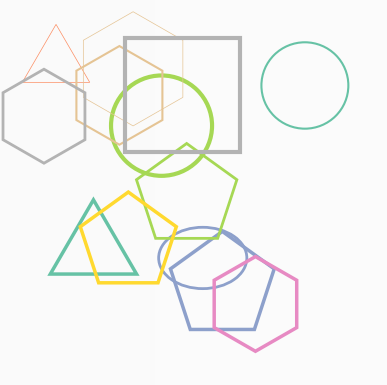[{"shape": "circle", "thickness": 1.5, "radius": 0.56, "center": [0.787, 0.778]}, {"shape": "triangle", "thickness": 2.5, "radius": 0.64, "center": [0.241, 0.352]}, {"shape": "triangle", "thickness": 0.5, "radius": 0.5, "center": [0.145, 0.836]}, {"shape": "oval", "thickness": 2, "radius": 0.57, "center": [0.523, 0.33]}, {"shape": "pentagon", "thickness": 2.5, "radius": 0.7, "center": [0.574, 0.258]}, {"shape": "hexagon", "thickness": 2.5, "radius": 0.61, "center": [0.659, 0.211]}, {"shape": "pentagon", "thickness": 2, "radius": 0.68, "center": [0.482, 0.491]}, {"shape": "circle", "thickness": 3, "radius": 0.65, "center": [0.417, 0.674]}, {"shape": "pentagon", "thickness": 2.5, "radius": 0.65, "center": [0.331, 0.371]}, {"shape": "hexagon", "thickness": 0.5, "radius": 0.74, "center": [0.343, 0.821]}, {"shape": "hexagon", "thickness": 1.5, "radius": 0.64, "center": [0.308, 0.752]}, {"shape": "square", "thickness": 3, "radius": 0.74, "center": [0.471, 0.753]}, {"shape": "hexagon", "thickness": 2, "radius": 0.61, "center": [0.113, 0.698]}]